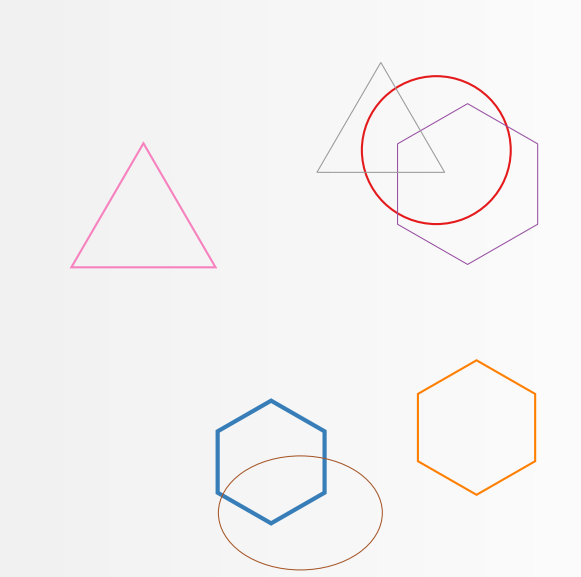[{"shape": "circle", "thickness": 1, "radius": 0.64, "center": [0.751, 0.739]}, {"shape": "hexagon", "thickness": 2, "radius": 0.53, "center": [0.466, 0.199]}, {"shape": "hexagon", "thickness": 0.5, "radius": 0.7, "center": [0.804, 0.68]}, {"shape": "hexagon", "thickness": 1, "radius": 0.58, "center": [0.82, 0.259]}, {"shape": "oval", "thickness": 0.5, "radius": 0.71, "center": [0.517, 0.111]}, {"shape": "triangle", "thickness": 1, "radius": 0.72, "center": [0.247, 0.608]}, {"shape": "triangle", "thickness": 0.5, "radius": 0.63, "center": [0.655, 0.764]}]